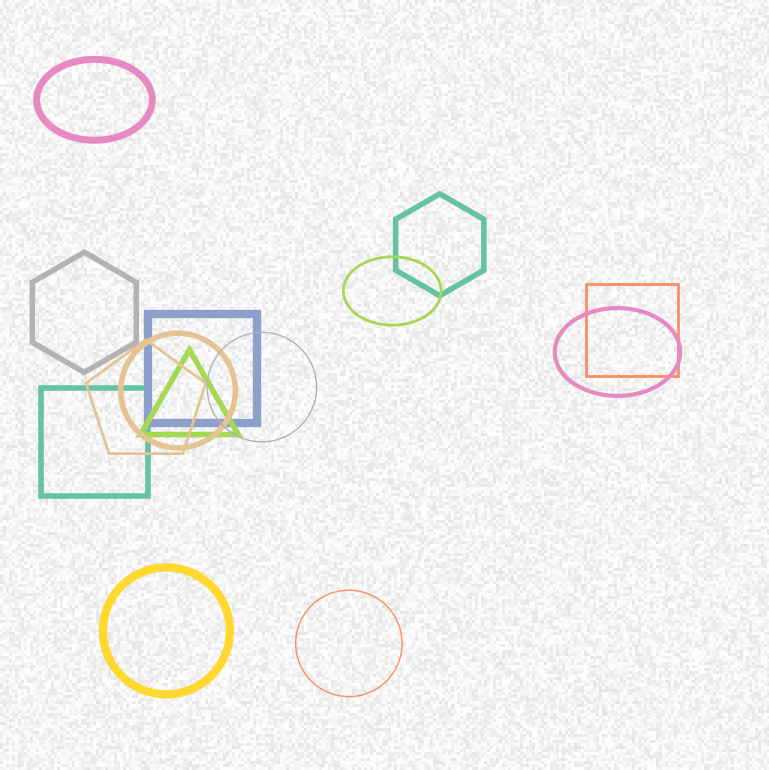[{"shape": "square", "thickness": 2, "radius": 0.35, "center": [0.122, 0.426]}, {"shape": "hexagon", "thickness": 2, "radius": 0.33, "center": [0.571, 0.682]}, {"shape": "square", "thickness": 1, "radius": 0.3, "center": [0.82, 0.571]}, {"shape": "circle", "thickness": 0.5, "radius": 0.35, "center": [0.453, 0.164]}, {"shape": "square", "thickness": 3, "radius": 0.35, "center": [0.263, 0.522]}, {"shape": "oval", "thickness": 2.5, "radius": 0.38, "center": [0.123, 0.87]}, {"shape": "oval", "thickness": 1.5, "radius": 0.41, "center": [0.802, 0.543]}, {"shape": "triangle", "thickness": 2, "radius": 0.37, "center": [0.246, 0.472]}, {"shape": "oval", "thickness": 1, "radius": 0.32, "center": [0.509, 0.622]}, {"shape": "circle", "thickness": 3, "radius": 0.41, "center": [0.216, 0.181]}, {"shape": "pentagon", "thickness": 1, "radius": 0.41, "center": [0.189, 0.477]}, {"shape": "circle", "thickness": 2, "radius": 0.37, "center": [0.231, 0.493]}, {"shape": "circle", "thickness": 0.5, "radius": 0.36, "center": [0.34, 0.497]}, {"shape": "hexagon", "thickness": 2, "radius": 0.39, "center": [0.109, 0.594]}]